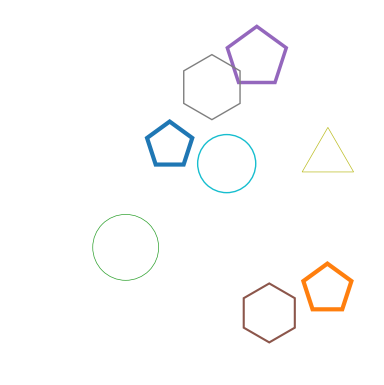[{"shape": "pentagon", "thickness": 3, "radius": 0.31, "center": [0.441, 0.623]}, {"shape": "pentagon", "thickness": 3, "radius": 0.33, "center": [0.85, 0.25]}, {"shape": "circle", "thickness": 0.5, "radius": 0.43, "center": [0.326, 0.357]}, {"shape": "pentagon", "thickness": 2.5, "radius": 0.4, "center": [0.667, 0.851]}, {"shape": "hexagon", "thickness": 1.5, "radius": 0.38, "center": [0.699, 0.187]}, {"shape": "hexagon", "thickness": 1, "radius": 0.42, "center": [0.55, 0.774]}, {"shape": "triangle", "thickness": 0.5, "radius": 0.39, "center": [0.852, 0.592]}, {"shape": "circle", "thickness": 1, "radius": 0.38, "center": [0.589, 0.575]}]